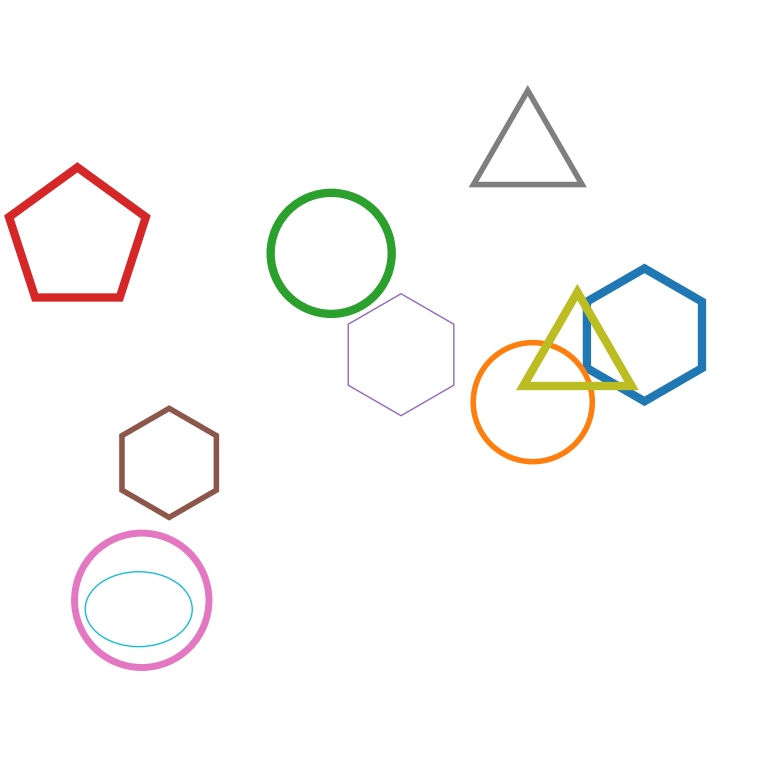[{"shape": "hexagon", "thickness": 3, "radius": 0.43, "center": [0.837, 0.565]}, {"shape": "circle", "thickness": 2, "radius": 0.39, "center": [0.692, 0.478]}, {"shape": "circle", "thickness": 3, "radius": 0.39, "center": [0.43, 0.671]}, {"shape": "pentagon", "thickness": 3, "radius": 0.47, "center": [0.101, 0.689]}, {"shape": "hexagon", "thickness": 0.5, "radius": 0.4, "center": [0.521, 0.539]}, {"shape": "hexagon", "thickness": 2, "radius": 0.35, "center": [0.22, 0.399]}, {"shape": "circle", "thickness": 2.5, "radius": 0.44, "center": [0.184, 0.22]}, {"shape": "triangle", "thickness": 2, "radius": 0.41, "center": [0.685, 0.801]}, {"shape": "triangle", "thickness": 3, "radius": 0.41, "center": [0.75, 0.539]}, {"shape": "oval", "thickness": 0.5, "radius": 0.35, "center": [0.18, 0.209]}]